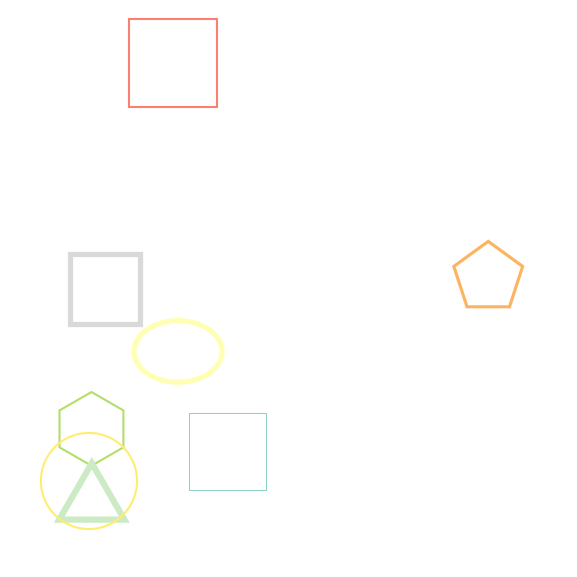[{"shape": "square", "thickness": 0.5, "radius": 0.33, "center": [0.393, 0.217]}, {"shape": "oval", "thickness": 2.5, "radius": 0.38, "center": [0.308, 0.391]}, {"shape": "square", "thickness": 1, "radius": 0.38, "center": [0.299, 0.89]}, {"shape": "pentagon", "thickness": 1.5, "radius": 0.31, "center": [0.845, 0.519]}, {"shape": "hexagon", "thickness": 1, "radius": 0.32, "center": [0.158, 0.256]}, {"shape": "square", "thickness": 2.5, "radius": 0.3, "center": [0.183, 0.498]}, {"shape": "triangle", "thickness": 3, "radius": 0.33, "center": [0.159, 0.132]}, {"shape": "circle", "thickness": 1, "radius": 0.42, "center": [0.154, 0.166]}]